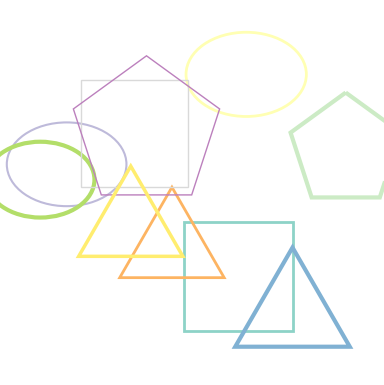[{"shape": "square", "thickness": 2, "radius": 0.71, "center": [0.62, 0.281]}, {"shape": "oval", "thickness": 2, "radius": 0.78, "center": [0.639, 0.807]}, {"shape": "oval", "thickness": 1.5, "radius": 0.78, "center": [0.173, 0.573]}, {"shape": "triangle", "thickness": 3, "radius": 0.86, "center": [0.76, 0.185]}, {"shape": "triangle", "thickness": 2, "radius": 0.78, "center": [0.447, 0.357]}, {"shape": "oval", "thickness": 3, "radius": 0.7, "center": [0.105, 0.533]}, {"shape": "square", "thickness": 1, "radius": 0.69, "center": [0.35, 0.653]}, {"shape": "pentagon", "thickness": 1, "radius": 1.0, "center": [0.381, 0.655]}, {"shape": "pentagon", "thickness": 3, "radius": 0.75, "center": [0.898, 0.609]}, {"shape": "triangle", "thickness": 2.5, "radius": 0.78, "center": [0.34, 0.412]}]